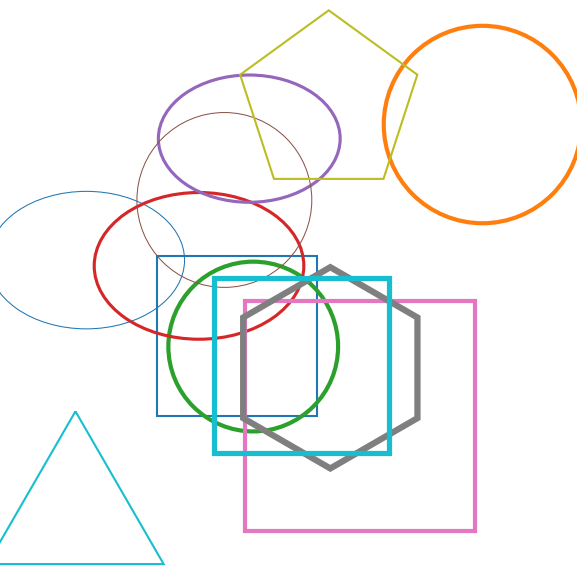[{"shape": "oval", "thickness": 0.5, "radius": 0.85, "center": [0.149, 0.549]}, {"shape": "square", "thickness": 1, "radius": 0.69, "center": [0.411, 0.418]}, {"shape": "circle", "thickness": 2, "radius": 0.85, "center": [0.835, 0.784]}, {"shape": "circle", "thickness": 2, "radius": 0.73, "center": [0.438, 0.399]}, {"shape": "oval", "thickness": 1.5, "radius": 0.91, "center": [0.345, 0.539]}, {"shape": "oval", "thickness": 1.5, "radius": 0.79, "center": [0.432, 0.759]}, {"shape": "circle", "thickness": 0.5, "radius": 0.76, "center": [0.388, 0.653]}, {"shape": "square", "thickness": 2, "radius": 0.99, "center": [0.623, 0.278]}, {"shape": "hexagon", "thickness": 3, "radius": 0.87, "center": [0.572, 0.362]}, {"shape": "pentagon", "thickness": 1, "radius": 0.81, "center": [0.569, 0.82]}, {"shape": "triangle", "thickness": 1, "radius": 0.88, "center": [0.131, 0.111]}, {"shape": "square", "thickness": 2.5, "radius": 0.76, "center": [0.522, 0.367]}]